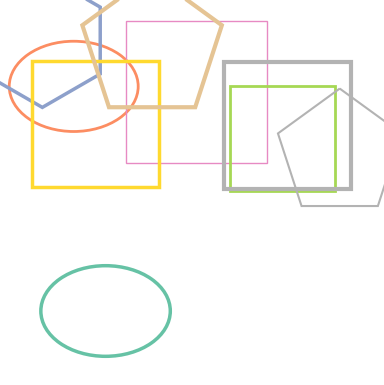[{"shape": "oval", "thickness": 2.5, "radius": 0.84, "center": [0.274, 0.192]}, {"shape": "oval", "thickness": 2, "radius": 0.84, "center": [0.191, 0.776]}, {"shape": "hexagon", "thickness": 2.5, "radius": 0.87, "center": [0.11, 0.895]}, {"shape": "square", "thickness": 1, "radius": 0.92, "center": [0.511, 0.761]}, {"shape": "square", "thickness": 2, "radius": 0.68, "center": [0.733, 0.641]}, {"shape": "square", "thickness": 2.5, "radius": 0.82, "center": [0.248, 0.678]}, {"shape": "pentagon", "thickness": 3, "radius": 0.95, "center": [0.395, 0.876]}, {"shape": "pentagon", "thickness": 1.5, "radius": 0.84, "center": [0.882, 0.601]}, {"shape": "square", "thickness": 3, "radius": 0.82, "center": [0.747, 0.675]}]